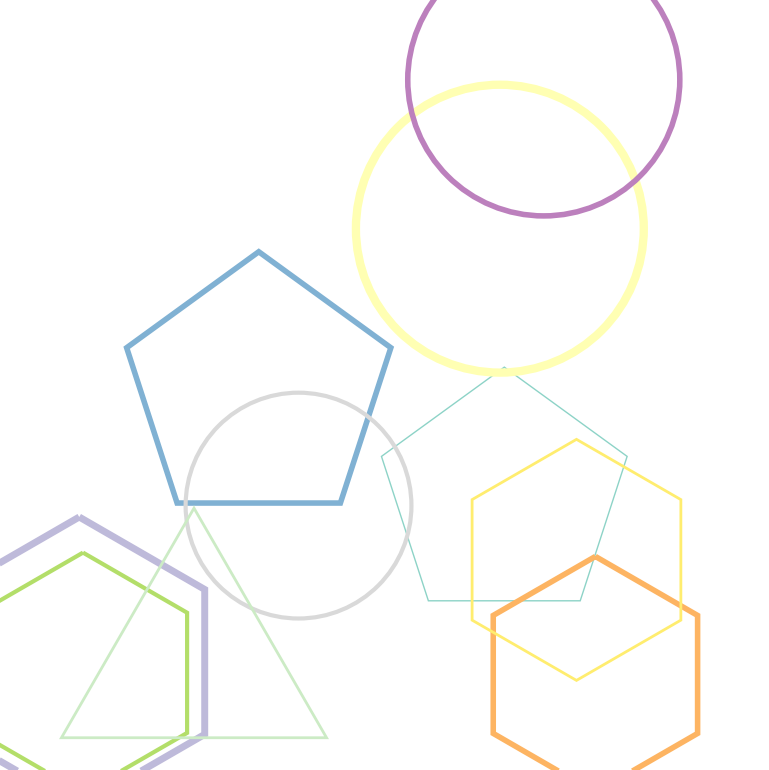[{"shape": "pentagon", "thickness": 0.5, "radius": 0.84, "center": [0.655, 0.355]}, {"shape": "circle", "thickness": 3, "radius": 0.93, "center": [0.649, 0.703]}, {"shape": "hexagon", "thickness": 2.5, "radius": 0.94, "center": [0.103, 0.14]}, {"shape": "pentagon", "thickness": 2, "radius": 0.9, "center": [0.336, 0.493]}, {"shape": "hexagon", "thickness": 2, "radius": 0.77, "center": [0.773, 0.124]}, {"shape": "hexagon", "thickness": 1.5, "radius": 0.78, "center": [0.108, 0.126]}, {"shape": "circle", "thickness": 1.5, "radius": 0.73, "center": [0.388, 0.343]}, {"shape": "circle", "thickness": 2, "radius": 0.88, "center": [0.706, 0.896]}, {"shape": "triangle", "thickness": 1, "radius": 0.99, "center": [0.252, 0.141]}, {"shape": "hexagon", "thickness": 1, "radius": 0.78, "center": [0.749, 0.273]}]